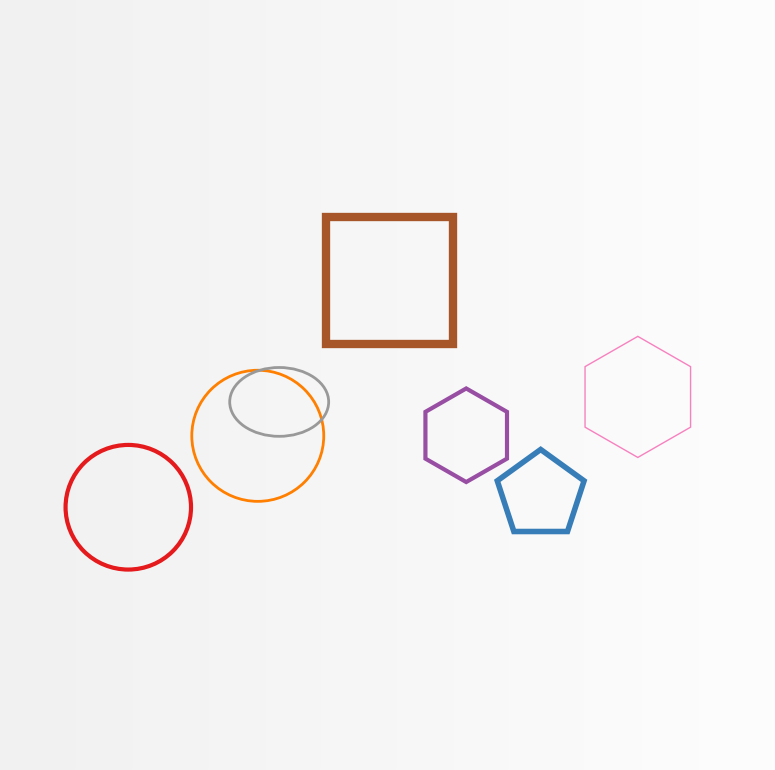[{"shape": "circle", "thickness": 1.5, "radius": 0.4, "center": [0.166, 0.341]}, {"shape": "pentagon", "thickness": 2, "radius": 0.29, "center": [0.698, 0.357]}, {"shape": "hexagon", "thickness": 1.5, "radius": 0.3, "center": [0.602, 0.435]}, {"shape": "circle", "thickness": 1, "radius": 0.43, "center": [0.333, 0.434]}, {"shape": "square", "thickness": 3, "radius": 0.41, "center": [0.503, 0.636]}, {"shape": "hexagon", "thickness": 0.5, "radius": 0.39, "center": [0.823, 0.485]}, {"shape": "oval", "thickness": 1, "radius": 0.32, "center": [0.36, 0.478]}]